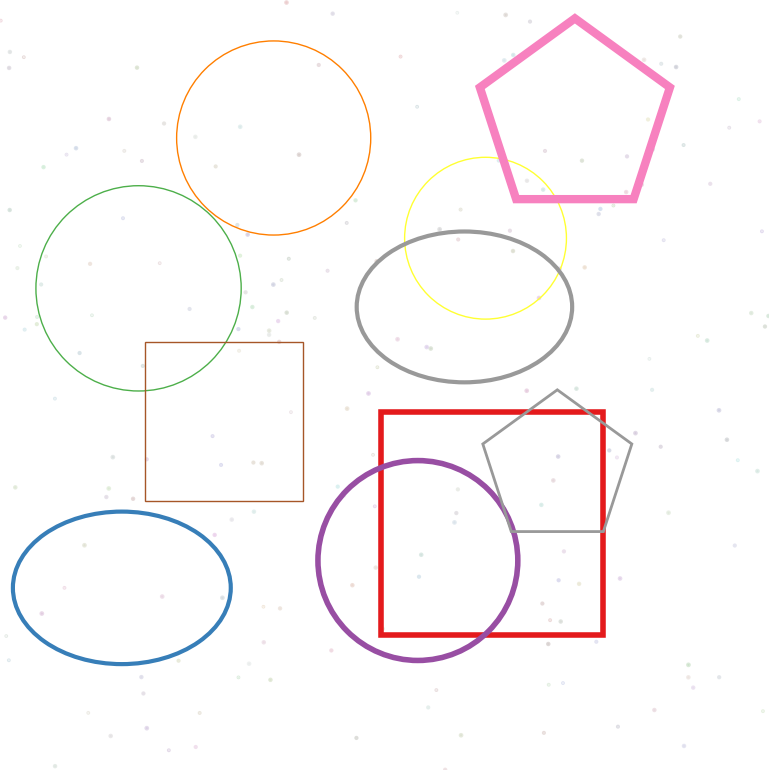[{"shape": "square", "thickness": 2, "radius": 0.72, "center": [0.639, 0.32]}, {"shape": "oval", "thickness": 1.5, "radius": 0.71, "center": [0.158, 0.237]}, {"shape": "circle", "thickness": 0.5, "radius": 0.67, "center": [0.18, 0.626]}, {"shape": "circle", "thickness": 2, "radius": 0.65, "center": [0.543, 0.272]}, {"shape": "circle", "thickness": 0.5, "radius": 0.63, "center": [0.355, 0.821]}, {"shape": "circle", "thickness": 0.5, "radius": 0.53, "center": [0.631, 0.691]}, {"shape": "square", "thickness": 0.5, "radius": 0.51, "center": [0.29, 0.453]}, {"shape": "pentagon", "thickness": 3, "radius": 0.65, "center": [0.747, 0.846]}, {"shape": "oval", "thickness": 1.5, "radius": 0.7, "center": [0.603, 0.601]}, {"shape": "pentagon", "thickness": 1, "radius": 0.51, "center": [0.724, 0.392]}]